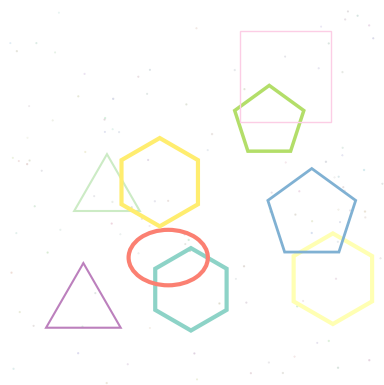[{"shape": "hexagon", "thickness": 3, "radius": 0.54, "center": [0.496, 0.249]}, {"shape": "hexagon", "thickness": 3, "radius": 0.59, "center": [0.865, 0.276]}, {"shape": "oval", "thickness": 3, "radius": 0.51, "center": [0.437, 0.331]}, {"shape": "pentagon", "thickness": 2, "radius": 0.6, "center": [0.81, 0.442]}, {"shape": "pentagon", "thickness": 2.5, "radius": 0.47, "center": [0.699, 0.684]}, {"shape": "square", "thickness": 1, "radius": 0.59, "center": [0.741, 0.802]}, {"shape": "triangle", "thickness": 1.5, "radius": 0.56, "center": [0.217, 0.205]}, {"shape": "triangle", "thickness": 1.5, "radius": 0.49, "center": [0.278, 0.501]}, {"shape": "hexagon", "thickness": 3, "radius": 0.57, "center": [0.415, 0.527]}]